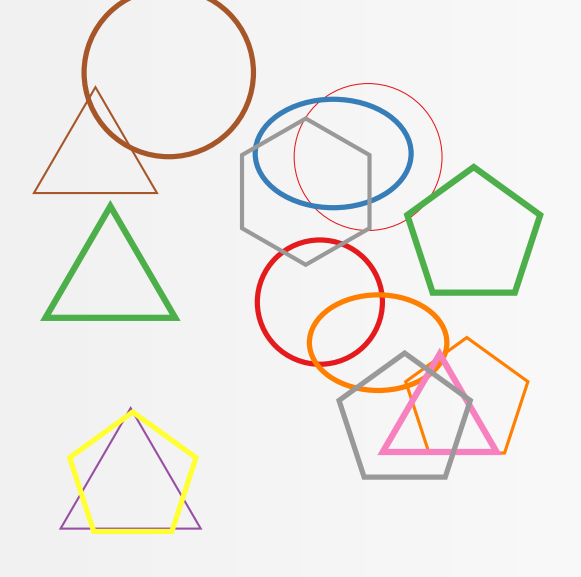[{"shape": "circle", "thickness": 0.5, "radius": 0.64, "center": [0.633, 0.727]}, {"shape": "circle", "thickness": 2.5, "radius": 0.54, "center": [0.55, 0.476]}, {"shape": "oval", "thickness": 2.5, "radius": 0.67, "center": [0.573, 0.733]}, {"shape": "pentagon", "thickness": 3, "radius": 0.6, "center": [0.815, 0.59]}, {"shape": "triangle", "thickness": 3, "radius": 0.64, "center": [0.19, 0.513]}, {"shape": "triangle", "thickness": 1, "radius": 0.7, "center": [0.225, 0.153]}, {"shape": "oval", "thickness": 2.5, "radius": 0.59, "center": [0.651, 0.406]}, {"shape": "pentagon", "thickness": 1.5, "radius": 0.55, "center": [0.803, 0.304]}, {"shape": "pentagon", "thickness": 2.5, "radius": 0.57, "center": [0.228, 0.171]}, {"shape": "circle", "thickness": 2.5, "radius": 0.73, "center": [0.29, 0.873]}, {"shape": "triangle", "thickness": 1, "radius": 0.61, "center": [0.164, 0.726]}, {"shape": "triangle", "thickness": 3, "radius": 0.57, "center": [0.756, 0.273]}, {"shape": "pentagon", "thickness": 2.5, "radius": 0.59, "center": [0.696, 0.269]}, {"shape": "hexagon", "thickness": 2, "radius": 0.63, "center": [0.526, 0.667]}]